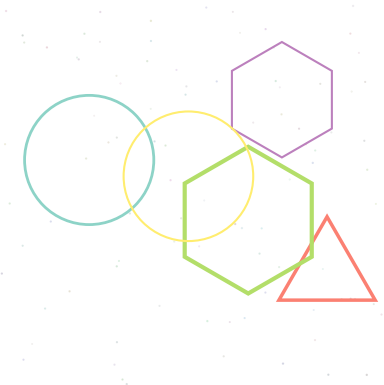[{"shape": "circle", "thickness": 2, "radius": 0.84, "center": [0.232, 0.584]}, {"shape": "triangle", "thickness": 2.5, "radius": 0.72, "center": [0.849, 0.293]}, {"shape": "hexagon", "thickness": 3, "radius": 0.95, "center": [0.645, 0.428]}, {"shape": "hexagon", "thickness": 1.5, "radius": 0.75, "center": [0.732, 0.741]}, {"shape": "circle", "thickness": 1.5, "radius": 0.84, "center": [0.489, 0.542]}]